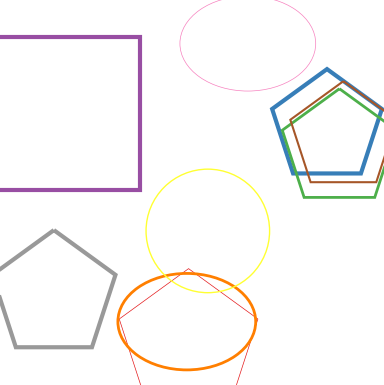[{"shape": "pentagon", "thickness": 0.5, "radius": 0.95, "center": [0.49, 0.113]}, {"shape": "pentagon", "thickness": 3, "radius": 0.75, "center": [0.849, 0.671]}, {"shape": "pentagon", "thickness": 2, "radius": 0.78, "center": [0.882, 0.613]}, {"shape": "square", "thickness": 3, "radius": 0.99, "center": [0.165, 0.705]}, {"shape": "oval", "thickness": 2, "radius": 0.89, "center": [0.485, 0.165]}, {"shape": "circle", "thickness": 1, "radius": 0.8, "center": [0.54, 0.4]}, {"shape": "pentagon", "thickness": 1.5, "radius": 0.73, "center": [0.892, 0.644]}, {"shape": "oval", "thickness": 0.5, "radius": 0.88, "center": [0.644, 0.887]}, {"shape": "pentagon", "thickness": 3, "radius": 0.84, "center": [0.14, 0.234]}]